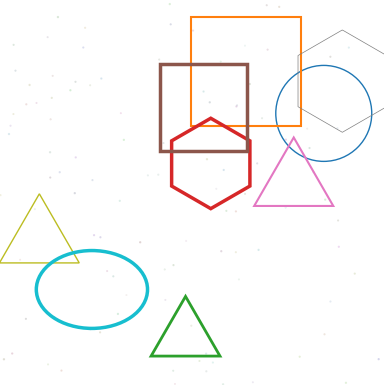[{"shape": "circle", "thickness": 1, "radius": 0.62, "center": [0.841, 0.705]}, {"shape": "square", "thickness": 1.5, "radius": 0.71, "center": [0.64, 0.815]}, {"shape": "triangle", "thickness": 2, "radius": 0.52, "center": [0.482, 0.127]}, {"shape": "hexagon", "thickness": 2.5, "radius": 0.59, "center": [0.547, 0.575]}, {"shape": "square", "thickness": 2.5, "radius": 0.57, "center": [0.528, 0.721]}, {"shape": "triangle", "thickness": 1.5, "radius": 0.59, "center": [0.763, 0.524]}, {"shape": "hexagon", "thickness": 0.5, "radius": 0.66, "center": [0.889, 0.789]}, {"shape": "triangle", "thickness": 1, "radius": 0.6, "center": [0.102, 0.377]}, {"shape": "oval", "thickness": 2.5, "radius": 0.72, "center": [0.239, 0.248]}]